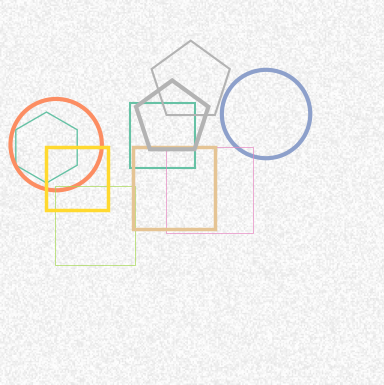[{"shape": "hexagon", "thickness": 1, "radius": 0.46, "center": [0.121, 0.617]}, {"shape": "square", "thickness": 1.5, "radius": 0.42, "center": [0.422, 0.648]}, {"shape": "circle", "thickness": 3, "radius": 0.59, "center": [0.146, 0.624]}, {"shape": "circle", "thickness": 3, "radius": 0.57, "center": [0.691, 0.704]}, {"shape": "square", "thickness": 0.5, "radius": 0.56, "center": [0.545, 0.506]}, {"shape": "square", "thickness": 0.5, "radius": 0.52, "center": [0.247, 0.415]}, {"shape": "square", "thickness": 2.5, "radius": 0.4, "center": [0.2, 0.536]}, {"shape": "square", "thickness": 2.5, "radius": 0.53, "center": [0.453, 0.512]}, {"shape": "pentagon", "thickness": 1.5, "radius": 0.53, "center": [0.495, 0.788]}, {"shape": "pentagon", "thickness": 3, "radius": 0.49, "center": [0.447, 0.692]}]